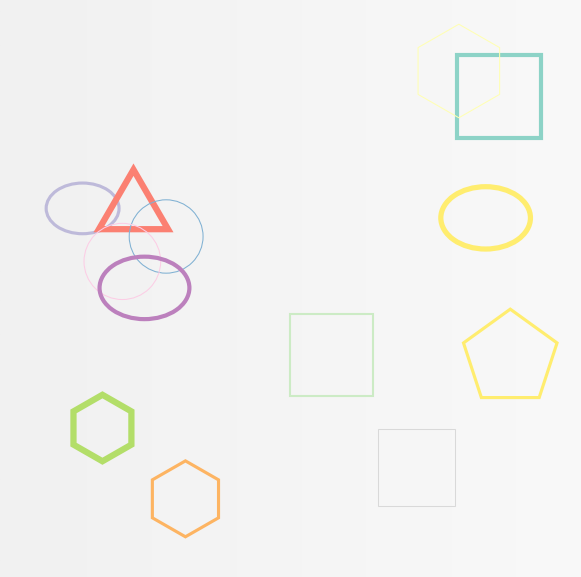[{"shape": "square", "thickness": 2, "radius": 0.36, "center": [0.859, 0.832]}, {"shape": "hexagon", "thickness": 0.5, "radius": 0.41, "center": [0.789, 0.876]}, {"shape": "oval", "thickness": 1.5, "radius": 0.31, "center": [0.142, 0.638]}, {"shape": "triangle", "thickness": 3, "radius": 0.34, "center": [0.23, 0.637]}, {"shape": "circle", "thickness": 0.5, "radius": 0.32, "center": [0.286, 0.59]}, {"shape": "hexagon", "thickness": 1.5, "radius": 0.33, "center": [0.319, 0.135]}, {"shape": "hexagon", "thickness": 3, "radius": 0.29, "center": [0.176, 0.258]}, {"shape": "circle", "thickness": 0.5, "radius": 0.33, "center": [0.21, 0.546]}, {"shape": "square", "thickness": 0.5, "radius": 0.33, "center": [0.716, 0.19]}, {"shape": "oval", "thickness": 2, "radius": 0.39, "center": [0.249, 0.501]}, {"shape": "square", "thickness": 1, "radius": 0.36, "center": [0.571, 0.384]}, {"shape": "oval", "thickness": 2.5, "radius": 0.39, "center": [0.835, 0.622]}, {"shape": "pentagon", "thickness": 1.5, "radius": 0.42, "center": [0.878, 0.379]}]